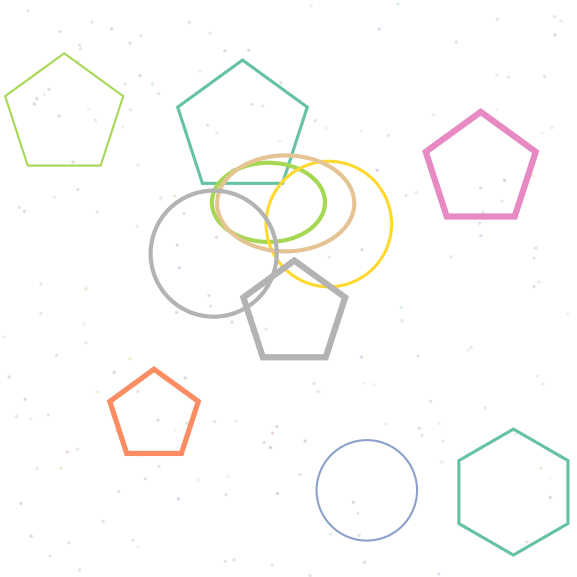[{"shape": "pentagon", "thickness": 1.5, "radius": 0.59, "center": [0.42, 0.777]}, {"shape": "hexagon", "thickness": 1.5, "radius": 0.55, "center": [0.889, 0.147]}, {"shape": "pentagon", "thickness": 2.5, "radius": 0.4, "center": [0.267, 0.279]}, {"shape": "circle", "thickness": 1, "radius": 0.43, "center": [0.635, 0.15]}, {"shape": "pentagon", "thickness": 3, "radius": 0.5, "center": [0.832, 0.705]}, {"shape": "pentagon", "thickness": 1, "radius": 0.54, "center": [0.111, 0.799]}, {"shape": "oval", "thickness": 2, "radius": 0.49, "center": [0.465, 0.649]}, {"shape": "circle", "thickness": 1.5, "radius": 0.54, "center": [0.569, 0.611]}, {"shape": "oval", "thickness": 2, "radius": 0.59, "center": [0.495, 0.647]}, {"shape": "circle", "thickness": 2, "radius": 0.55, "center": [0.37, 0.56]}, {"shape": "pentagon", "thickness": 3, "radius": 0.46, "center": [0.51, 0.455]}]